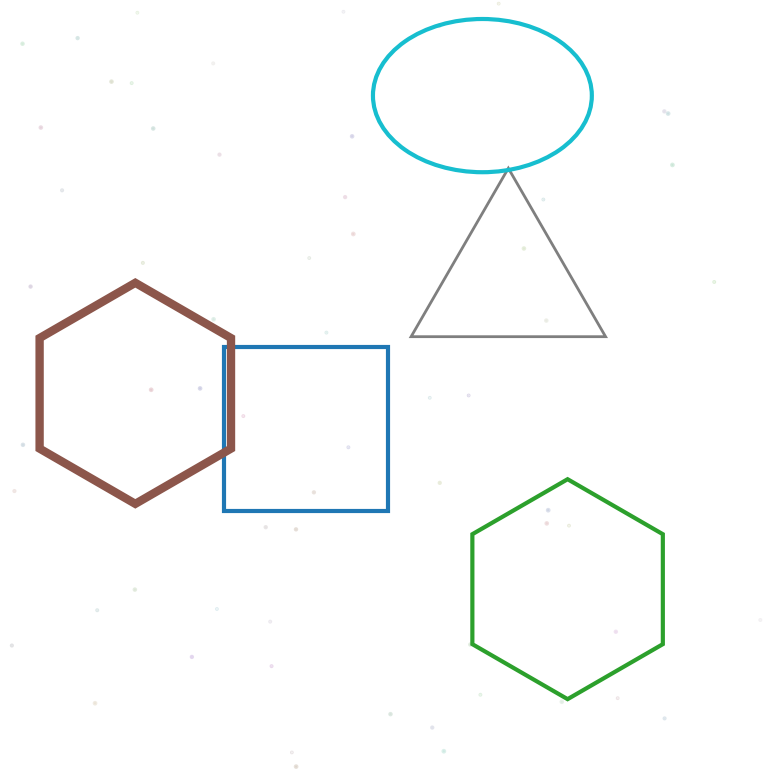[{"shape": "square", "thickness": 1.5, "radius": 0.53, "center": [0.397, 0.442]}, {"shape": "hexagon", "thickness": 1.5, "radius": 0.71, "center": [0.737, 0.235]}, {"shape": "hexagon", "thickness": 3, "radius": 0.72, "center": [0.176, 0.489]}, {"shape": "triangle", "thickness": 1, "radius": 0.73, "center": [0.66, 0.636]}, {"shape": "oval", "thickness": 1.5, "radius": 0.71, "center": [0.626, 0.876]}]